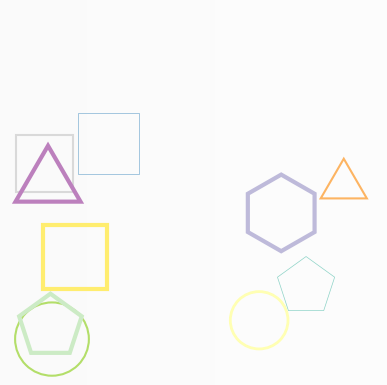[{"shape": "pentagon", "thickness": 0.5, "radius": 0.39, "center": [0.79, 0.256]}, {"shape": "circle", "thickness": 2, "radius": 0.37, "center": [0.669, 0.168]}, {"shape": "hexagon", "thickness": 3, "radius": 0.5, "center": [0.726, 0.447]}, {"shape": "square", "thickness": 0.5, "radius": 0.4, "center": [0.28, 0.627]}, {"shape": "triangle", "thickness": 1.5, "radius": 0.34, "center": [0.887, 0.519]}, {"shape": "circle", "thickness": 1.5, "radius": 0.48, "center": [0.134, 0.119]}, {"shape": "square", "thickness": 1.5, "radius": 0.37, "center": [0.115, 0.575]}, {"shape": "triangle", "thickness": 3, "radius": 0.48, "center": [0.124, 0.525]}, {"shape": "pentagon", "thickness": 3, "radius": 0.42, "center": [0.13, 0.152]}, {"shape": "square", "thickness": 3, "radius": 0.41, "center": [0.193, 0.333]}]